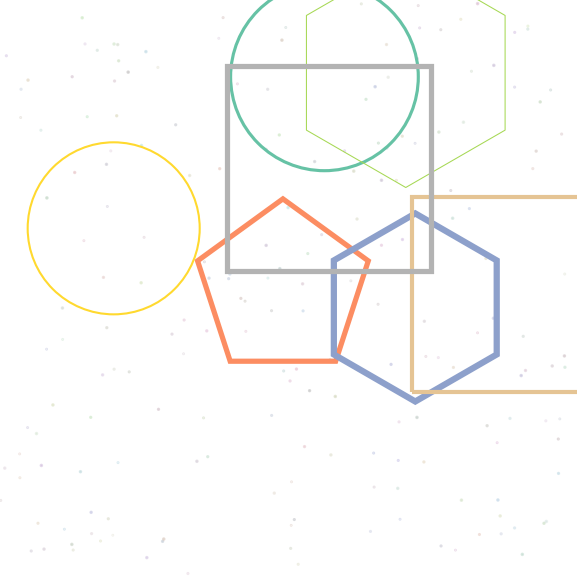[{"shape": "circle", "thickness": 1.5, "radius": 0.81, "center": [0.562, 0.866]}, {"shape": "pentagon", "thickness": 2.5, "radius": 0.78, "center": [0.49, 0.499]}, {"shape": "hexagon", "thickness": 3, "radius": 0.81, "center": [0.719, 0.467]}, {"shape": "hexagon", "thickness": 0.5, "radius": 0.99, "center": [0.703, 0.873]}, {"shape": "circle", "thickness": 1, "radius": 0.74, "center": [0.197, 0.604]}, {"shape": "square", "thickness": 2, "radius": 0.84, "center": [0.882, 0.489]}, {"shape": "square", "thickness": 2.5, "radius": 0.88, "center": [0.569, 0.708]}]